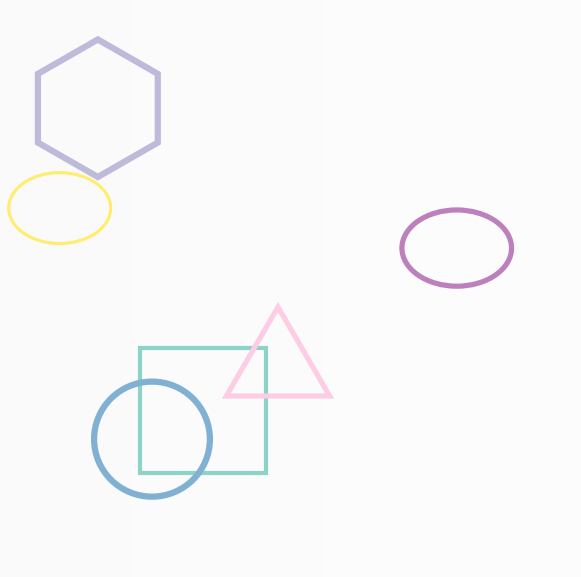[{"shape": "square", "thickness": 2, "radius": 0.54, "center": [0.35, 0.288]}, {"shape": "hexagon", "thickness": 3, "radius": 0.6, "center": [0.168, 0.812]}, {"shape": "circle", "thickness": 3, "radius": 0.5, "center": [0.261, 0.239]}, {"shape": "triangle", "thickness": 2.5, "radius": 0.51, "center": [0.478, 0.365]}, {"shape": "oval", "thickness": 2.5, "radius": 0.47, "center": [0.786, 0.57]}, {"shape": "oval", "thickness": 1.5, "radius": 0.44, "center": [0.103, 0.639]}]